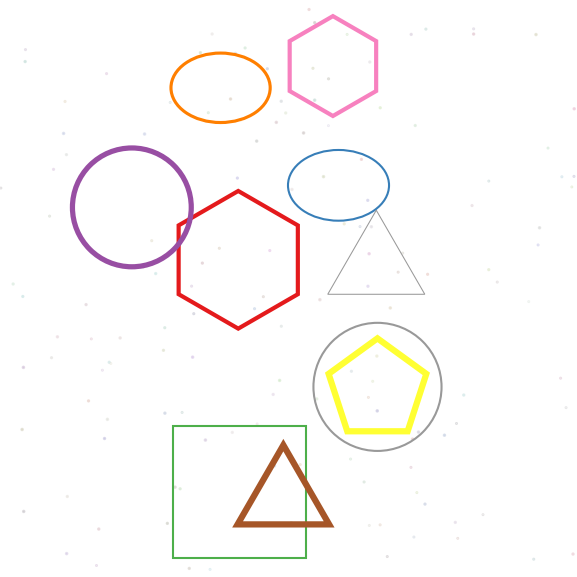[{"shape": "hexagon", "thickness": 2, "radius": 0.6, "center": [0.413, 0.549]}, {"shape": "oval", "thickness": 1, "radius": 0.44, "center": [0.586, 0.678]}, {"shape": "square", "thickness": 1, "radius": 0.57, "center": [0.414, 0.147]}, {"shape": "circle", "thickness": 2.5, "radius": 0.51, "center": [0.228, 0.64]}, {"shape": "oval", "thickness": 1.5, "radius": 0.43, "center": [0.382, 0.847]}, {"shape": "pentagon", "thickness": 3, "radius": 0.44, "center": [0.654, 0.324]}, {"shape": "triangle", "thickness": 3, "radius": 0.46, "center": [0.491, 0.137]}, {"shape": "hexagon", "thickness": 2, "radius": 0.43, "center": [0.576, 0.885]}, {"shape": "triangle", "thickness": 0.5, "radius": 0.49, "center": [0.652, 0.538]}, {"shape": "circle", "thickness": 1, "radius": 0.55, "center": [0.654, 0.329]}]